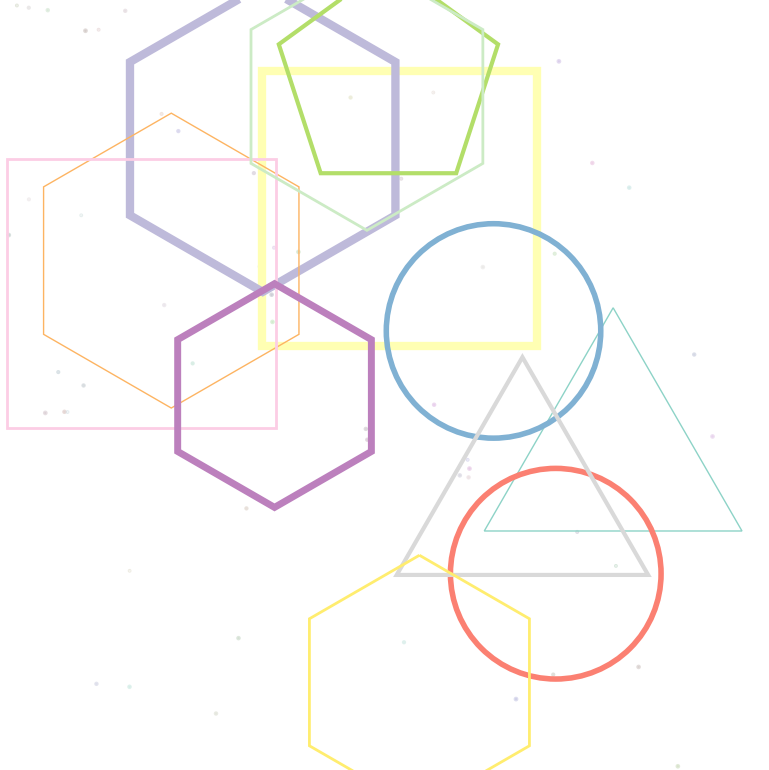[{"shape": "triangle", "thickness": 0.5, "radius": 0.97, "center": [0.796, 0.407]}, {"shape": "square", "thickness": 3, "radius": 0.89, "center": [0.519, 0.729]}, {"shape": "hexagon", "thickness": 3, "radius": 1.0, "center": [0.341, 0.82]}, {"shape": "circle", "thickness": 2, "radius": 0.68, "center": [0.722, 0.255]}, {"shape": "circle", "thickness": 2, "radius": 0.7, "center": [0.641, 0.57]}, {"shape": "hexagon", "thickness": 0.5, "radius": 0.96, "center": [0.222, 0.662]}, {"shape": "pentagon", "thickness": 1.5, "radius": 0.75, "center": [0.504, 0.896]}, {"shape": "square", "thickness": 1, "radius": 0.87, "center": [0.184, 0.619]}, {"shape": "triangle", "thickness": 1.5, "radius": 0.94, "center": [0.678, 0.348]}, {"shape": "hexagon", "thickness": 2.5, "radius": 0.73, "center": [0.357, 0.486]}, {"shape": "hexagon", "thickness": 1, "radius": 0.87, "center": [0.477, 0.875]}, {"shape": "hexagon", "thickness": 1, "radius": 0.82, "center": [0.545, 0.114]}]